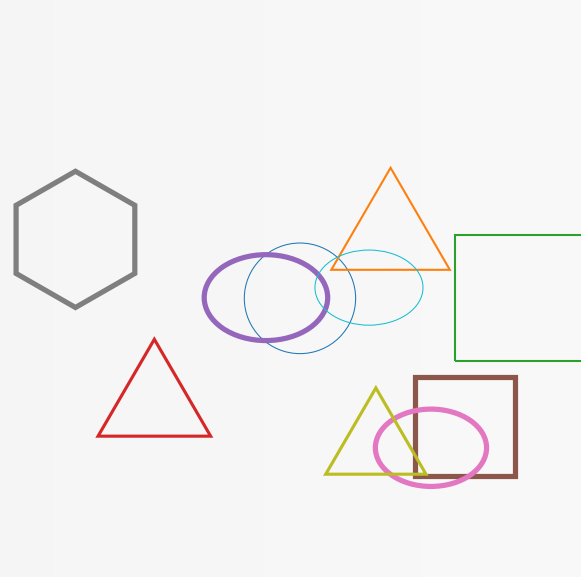[{"shape": "circle", "thickness": 0.5, "radius": 0.48, "center": [0.516, 0.483]}, {"shape": "triangle", "thickness": 1, "radius": 0.59, "center": [0.672, 0.591]}, {"shape": "square", "thickness": 1, "radius": 0.55, "center": [0.893, 0.484]}, {"shape": "triangle", "thickness": 1.5, "radius": 0.56, "center": [0.266, 0.3]}, {"shape": "oval", "thickness": 2.5, "radius": 0.53, "center": [0.458, 0.484]}, {"shape": "square", "thickness": 2.5, "radius": 0.43, "center": [0.8, 0.26]}, {"shape": "oval", "thickness": 2.5, "radius": 0.48, "center": [0.741, 0.224]}, {"shape": "hexagon", "thickness": 2.5, "radius": 0.59, "center": [0.13, 0.585]}, {"shape": "triangle", "thickness": 1.5, "radius": 0.5, "center": [0.647, 0.228]}, {"shape": "oval", "thickness": 0.5, "radius": 0.46, "center": [0.635, 0.501]}]